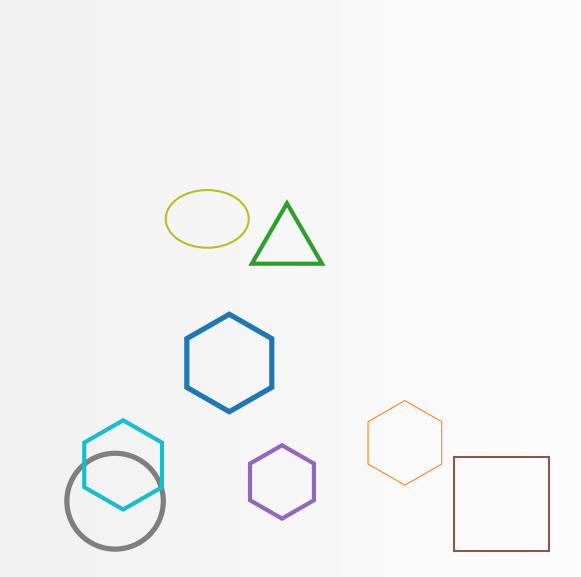[{"shape": "hexagon", "thickness": 2.5, "radius": 0.42, "center": [0.394, 0.371]}, {"shape": "hexagon", "thickness": 0.5, "radius": 0.37, "center": [0.697, 0.232]}, {"shape": "triangle", "thickness": 2, "radius": 0.35, "center": [0.494, 0.577]}, {"shape": "hexagon", "thickness": 2, "radius": 0.32, "center": [0.485, 0.165]}, {"shape": "square", "thickness": 1, "radius": 0.41, "center": [0.863, 0.126]}, {"shape": "circle", "thickness": 2.5, "radius": 0.41, "center": [0.198, 0.131]}, {"shape": "oval", "thickness": 1, "radius": 0.36, "center": [0.357, 0.62]}, {"shape": "hexagon", "thickness": 2, "radius": 0.39, "center": [0.212, 0.194]}]